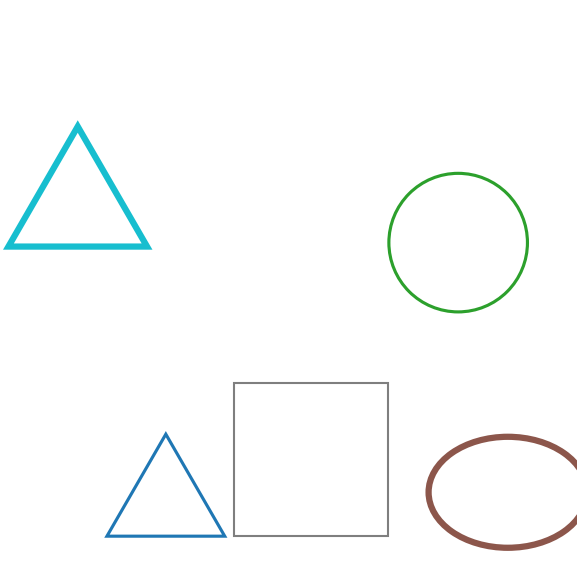[{"shape": "triangle", "thickness": 1.5, "radius": 0.59, "center": [0.287, 0.13]}, {"shape": "circle", "thickness": 1.5, "radius": 0.6, "center": [0.793, 0.579]}, {"shape": "oval", "thickness": 3, "radius": 0.69, "center": [0.879, 0.147]}, {"shape": "square", "thickness": 1, "radius": 0.66, "center": [0.538, 0.203]}, {"shape": "triangle", "thickness": 3, "radius": 0.69, "center": [0.135, 0.641]}]